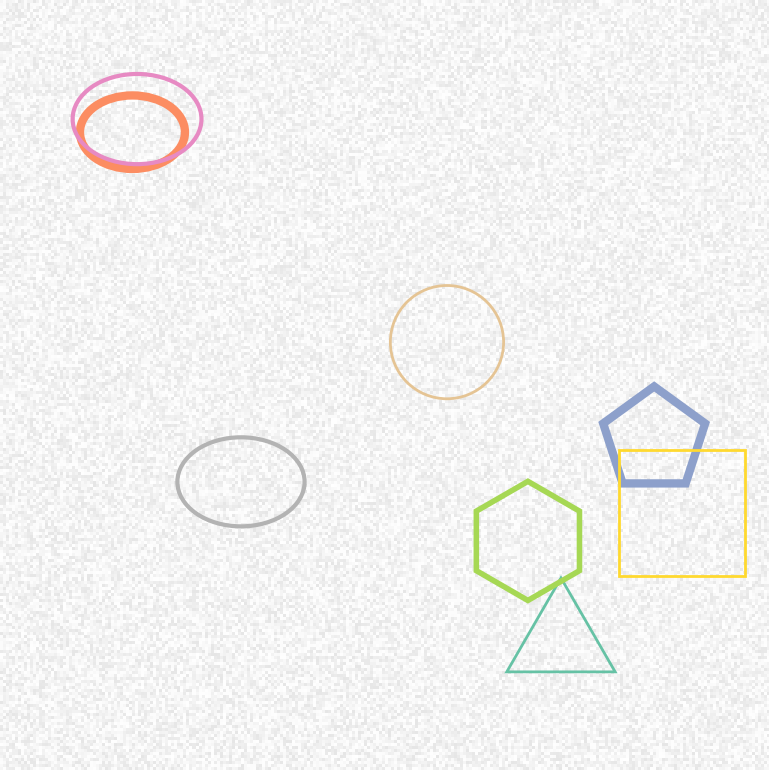[{"shape": "triangle", "thickness": 1, "radius": 0.41, "center": [0.729, 0.168]}, {"shape": "oval", "thickness": 3, "radius": 0.34, "center": [0.172, 0.828]}, {"shape": "pentagon", "thickness": 3, "radius": 0.35, "center": [0.85, 0.429]}, {"shape": "oval", "thickness": 1.5, "radius": 0.42, "center": [0.178, 0.845]}, {"shape": "hexagon", "thickness": 2, "radius": 0.39, "center": [0.686, 0.298]}, {"shape": "square", "thickness": 1, "radius": 0.41, "center": [0.886, 0.334]}, {"shape": "circle", "thickness": 1, "radius": 0.37, "center": [0.58, 0.556]}, {"shape": "oval", "thickness": 1.5, "radius": 0.41, "center": [0.313, 0.374]}]